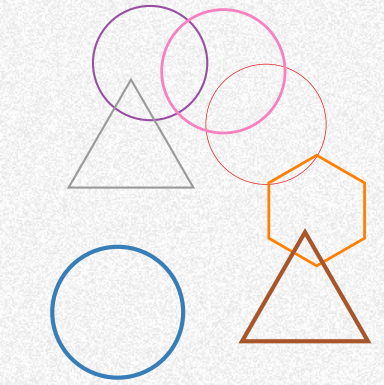[{"shape": "circle", "thickness": 0.5, "radius": 0.78, "center": [0.691, 0.677]}, {"shape": "circle", "thickness": 3, "radius": 0.85, "center": [0.306, 0.189]}, {"shape": "circle", "thickness": 1.5, "radius": 0.74, "center": [0.39, 0.836]}, {"shape": "hexagon", "thickness": 2, "radius": 0.72, "center": [0.823, 0.453]}, {"shape": "triangle", "thickness": 3, "radius": 0.94, "center": [0.792, 0.208]}, {"shape": "circle", "thickness": 2, "radius": 0.8, "center": [0.58, 0.815]}, {"shape": "triangle", "thickness": 1.5, "radius": 0.94, "center": [0.34, 0.606]}]